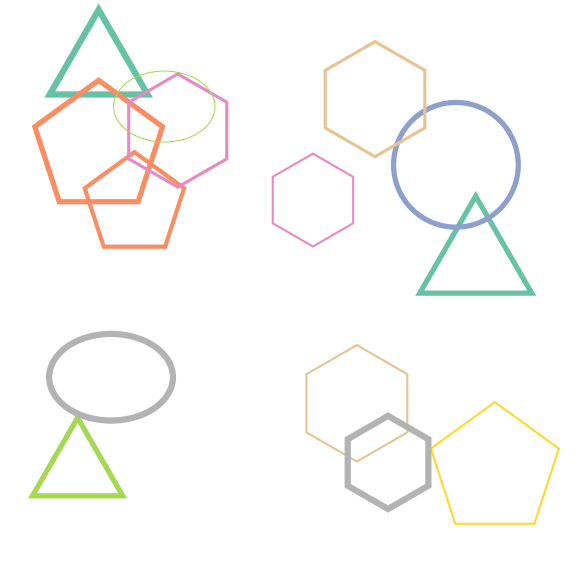[{"shape": "triangle", "thickness": 2.5, "radius": 0.56, "center": [0.824, 0.547]}, {"shape": "triangle", "thickness": 3, "radius": 0.49, "center": [0.171, 0.884]}, {"shape": "pentagon", "thickness": 2, "radius": 0.45, "center": [0.233, 0.645]}, {"shape": "pentagon", "thickness": 2.5, "radius": 0.58, "center": [0.171, 0.744]}, {"shape": "circle", "thickness": 2.5, "radius": 0.54, "center": [0.789, 0.714]}, {"shape": "hexagon", "thickness": 1.5, "radius": 0.49, "center": [0.308, 0.773]}, {"shape": "hexagon", "thickness": 1, "radius": 0.4, "center": [0.542, 0.653]}, {"shape": "triangle", "thickness": 2.5, "radius": 0.45, "center": [0.134, 0.186]}, {"shape": "oval", "thickness": 0.5, "radius": 0.44, "center": [0.284, 0.815]}, {"shape": "pentagon", "thickness": 1, "radius": 0.58, "center": [0.857, 0.186]}, {"shape": "hexagon", "thickness": 1, "radius": 0.5, "center": [0.618, 0.301]}, {"shape": "hexagon", "thickness": 1.5, "radius": 0.5, "center": [0.649, 0.827]}, {"shape": "oval", "thickness": 3, "radius": 0.54, "center": [0.192, 0.346]}, {"shape": "hexagon", "thickness": 3, "radius": 0.4, "center": [0.672, 0.198]}]